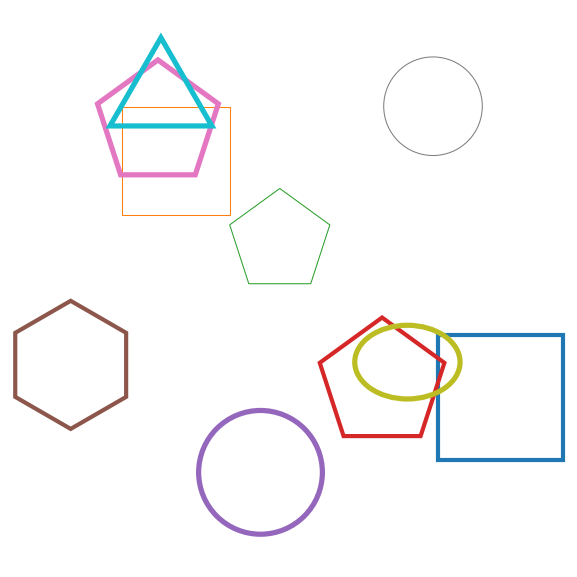[{"shape": "square", "thickness": 2, "radius": 0.54, "center": [0.867, 0.311]}, {"shape": "square", "thickness": 0.5, "radius": 0.47, "center": [0.305, 0.721]}, {"shape": "pentagon", "thickness": 0.5, "radius": 0.46, "center": [0.484, 0.582]}, {"shape": "pentagon", "thickness": 2, "radius": 0.57, "center": [0.662, 0.336]}, {"shape": "circle", "thickness": 2.5, "radius": 0.54, "center": [0.451, 0.181]}, {"shape": "hexagon", "thickness": 2, "radius": 0.55, "center": [0.122, 0.367]}, {"shape": "pentagon", "thickness": 2.5, "radius": 0.55, "center": [0.273, 0.785]}, {"shape": "circle", "thickness": 0.5, "radius": 0.43, "center": [0.75, 0.815]}, {"shape": "oval", "thickness": 2.5, "radius": 0.46, "center": [0.705, 0.372]}, {"shape": "triangle", "thickness": 2.5, "radius": 0.51, "center": [0.279, 0.832]}]